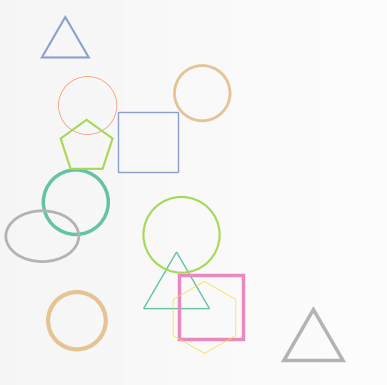[{"shape": "circle", "thickness": 2.5, "radius": 0.42, "center": [0.196, 0.475]}, {"shape": "triangle", "thickness": 1, "radius": 0.49, "center": [0.456, 0.247]}, {"shape": "circle", "thickness": 0.5, "radius": 0.38, "center": [0.226, 0.726]}, {"shape": "square", "thickness": 1, "radius": 0.39, "center": [0.382, 0.63]}, {"shape": "triangle", "thickness": 1.5, "radius": 0.35, "center": [0.169, 0.886]}, {"shape": "square", "thickness": 2.5, "radius": 0.41, "center": [0.544, 0.203]}, {"shape": "circle", "thickness": 1.5, "radius": 0.49, "center": [0.468, 0.39]}, {"shape": "pentagon", "thickness": 1.5, "radius": 0.35, "center": [0.224, 0.618]}, {"shape": "hexagon", "thickness": 0.5, "radius": 0.47, "center": [0.528, 0.175]}, {"shape": "circle", "thickness": 2, "radius": 0.36, "center": [0.522, 0.758]}, {"shape": "circle", "thickness": 3, "radius": 0.37, "center": [0.199, 0.167]}, {"shape": "triangle", "thickness": 2.5, "radius": 0.44, "center": [0.809, 0.108]}, {"shape": "oval", "thickness": 2, "radius": 0.47, "center": [0.109, 0.386]}]